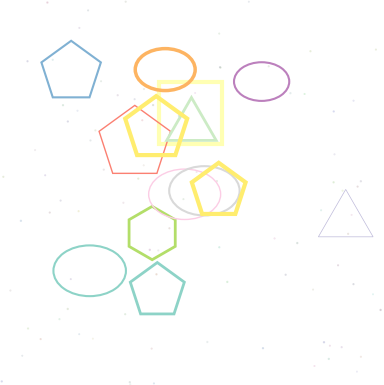[{"shape": "pentagon", "thickness": 2, "radius": 0.37, "center": [0.409, 0.244]}, {"shape": "oval", "thickness": 1.5, "radius": 0.47, "center": [0.233, 0.297]}, {"shape": "square", "thickness": 3, "radius": 0.41, "center": [0.495, 0.707]}, {"shape": "triangle", "thickness": 0.5, "radius": 0.41, "center": [0.898, 0.426]}, {"shape": "pentagon", "thickness": 1, "radius": 0.49, "center": [0.35, 0.629]}, {"shape": "pentagon", "thickness": 1.5, "radius": 0.41, "center": [0.185, 0.813]}, {"shape": "oval", "thickness": 2.5, "radius": 0.39, "center": [0.429, 0.819]}, {"shape": "hexagon", "thickness": 2, "radius": 0.35, "center": [0.395, 0.395]}, {"shape": "oval", "thickness": 1, "radius": 0.47, "center": [0.48, 0.495]}, {"shape": "oval", "thickness": 1.5, "radius": 0.46, "center": [0.531, 0.504]}, {"shape": "oval", "thickness": 1.5, "radius": 0.36, "center": [0.68, 0.788]}, {"shape": "triangle", "thickness": 2, "radius": 0.37, "center": [0.497, 0.672]}, {"shape": "pentagon", "thickness": 3, "radius": 0.37, "center": [0.568, 0.504]}, {"shape": "pentagon", "thickness": 3, "radius": 0.42, "center": [0.406, 0.666]}]